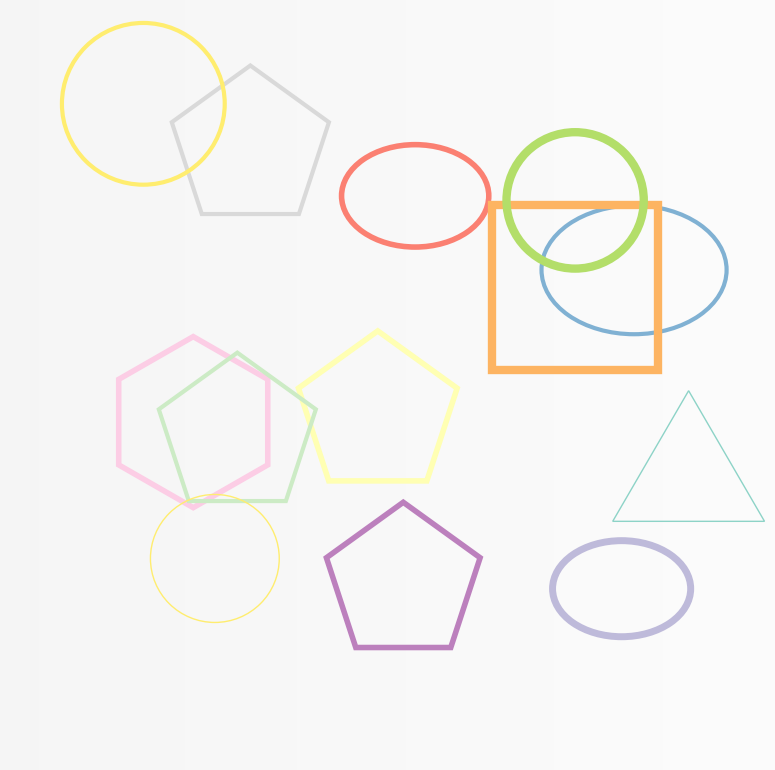[{"shape": "triangle", "thickness": 0.5, "radius": 0.57, "center": [0.889, 0.379]}, {"shape": "pentagon", "thickness": 2, "radius": 0.54, "center": [0.487, 0.463]}, {"shape": "oval", "thickness": 2.5, "radius": 0.45, "center": [0.802, 0.235]}, {"shape": "oval", "thickness": 2, "radius": 0.47, "center": [0.536, 0.746]}, {"shape": "oval", "thickness": 1.5, "radius": 0.6, "center": [0.818, 0.65]}, {"shape": "square", "thickness": 3, "radius": 0.54, "center": [0.742, 0.626]}, {"shape": "circle", "thickness": 3, "radius": 0.44, "center": [0.742, 0.74]}, {"shape": "hexagon", "thickness": 2, "radius": 0.56, "center": [0.249, 0.452]}, {"shape": "pentagon", "thickness": 1.5, "radius": 0.53, "center": [0.323, 0.808]}, {"shape": "pentagon", "thickness": 2, "radius": 0.52, "center": [0.52, 0.243]}, {"shape": "pentagon", "thickness": 1.5, "radius": 0.53, "center": [0.306, 0.435]}, {"shape": "circle", "thickness": 0.5, "radius": 0.42, "center": [0.277, 0.275]}, {"shape": "circle", "thickness": 1.5, "radius": 0.53, "center": [0.185, 0.865]}]